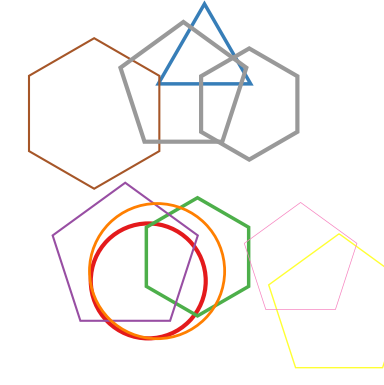[{"shape": "circle", "thickness": 3, "radius": 0.75, "center": [0.385, 0.27]}, {"shape": "triangle", "thickness": 2.5, "radius": 0.69, "center": [0.531, 0.851]}, {"shape": "hexagon", "thickness": 2.5, "radius": 0.77, "center": [0.513, 0.333]}, {"shape": "pentagon", "thickness": 1.5, "radius": 0.99, "center": [0.325, 0.327]}, {"shape": "circle", "thickness": 2, "radius": 0.88, "center": [0.408, 0.296]}, {"shape": "pentagon", "thickness": 1, "radius": 0.96, "center": [0.881, 0.201]}, {"shape": "hexagon", "thickness": 1.5, "radius": 0.98, "center": [0.245, 0.705]}, {"shape": "pentagon", "thickness": 0.5, "radius": 0.77, "center": [0.781, 0.32]}, {"shape": "pentagon", "thickness": 3, "radius": 0.86, "center": [0.476, 0.771]}, {"shape": "hexagon", "thickness": 3, "radius": 0.72, "center": [0.647, 0.73]}]